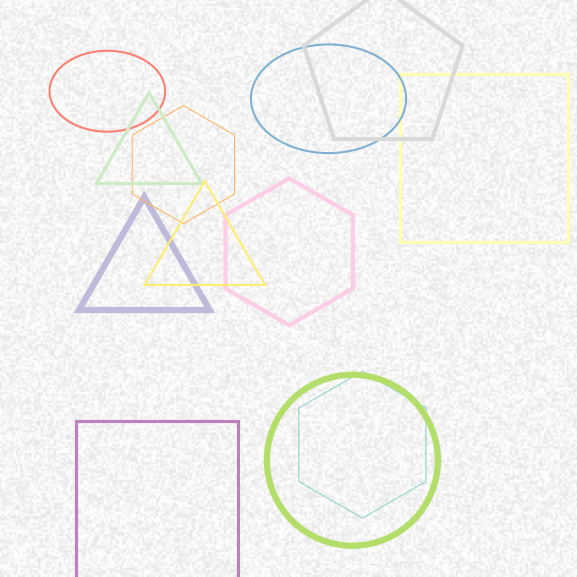[{"shape": "hexagon", "thickness": 0.5, "radius": 0.64, "center": [0.627, 0.229]}, {"shape": "square", "thickness": 1.5, "radius": 0.73, "center": [0.838, 0.726]}, {"shape": "triangle", "thickness": 3, "radius": 0.65, "center": [0.25, 0.528]}, {"shape": "oval", "thickness": 1, "radius": 0.5, "center": [0.186, 0.841]}, {"shape": "oval", "thickness": 1, "radius": 0.67, "center": [0.569, 0.828]}, {"shape": "hexagon", "thickness": 0.5, "radius": 0.51, "center": [0.318, 0.714]}, {"shape": "circle", "thickness": 3, "radius": 0.74, "center": [0.61, 0.202]}, {"shape": "hexagon", "thickness": 2, "radius": 0.64, "center": [0.501, 0.563]}, {"shape": "pentagon", "thickness": 2, "radius": 0.72, "center": [0.664, 0.875]}, {"shape": "square", "thickness": 1.5, "radius": 0.7, "center": [0.271, 0.129]}, {"shape": "triangle", "thickness": 1.5, "radius": 0.53, "center": [0.258, 0.734]}, {"shape": "triangle", "thickness": 1, "radius": 0.6, "center": [0.355, 0.566]}]